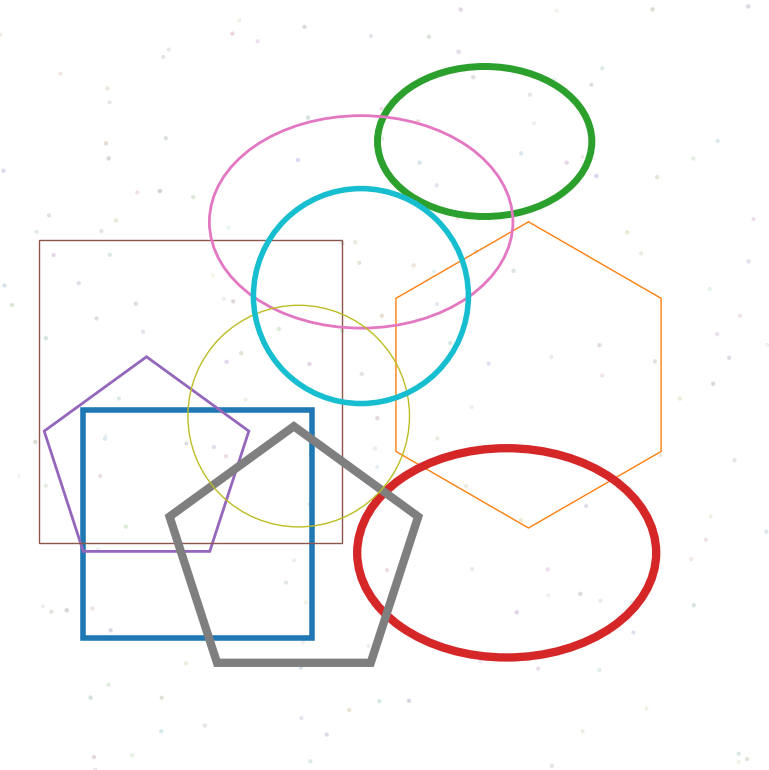[{"shape": "square", "thickness": 2, "radius": 0.74, "center": [0.256, 0.319]}, {"shape": "hexagon", "thickness": 0.5, "radius": 0.99, "center": [0.686, 0.513]}, {"shape": "oval", "thickness": 2.5, "radius": 0.7, "center": [0.629, 0.816]}, {"shape": "oval", "thickness": 3, "radius": 0.97, "center": [0.658, 0.282]}, {"shape": "pentagon", "thickness": 1, "radius": 0.7, "center": [0.19, 0.397]}, {"shape": "square", "thickness": 0.5, "radius": 0.98, "center": [0.247, 0.492]}, {"shape": "oval", "thickness": 1, "radius": 0.99, "center": [0.469, 0.712]}, {"shape": "pentagon", "thickness": 3, "radius": 0.85, "center": [0.382, 0.277]}, {"shape": "circle", "thickness": 0.5, "radius": 0.72, "center": [0.388, 0.46]}, {"shape": "circle", "thickness": 2, "radius": 0.7, "center": [0.469, 0.616]}]